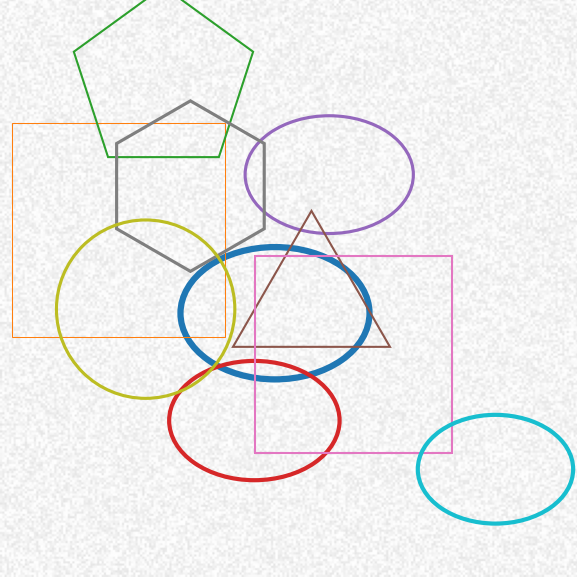[{"shape": "oval", "thickness": 3, "radius": 0.82, "center": [0.476, 0.457]}, {"shape": "square", "thickness": 0.5, "radius": 0.93, "center": [0.205, 0.601]}, {"shape": "pentagon", "thickness": 1, "radius": 0.82, "center": [0.283, 0.859]}, {"shape": "oval", "thickness": 2, "radius": 0.74, "center": [0.44, 0.271]}, {"shape": "oval", "thickness": 1.5, "radius": 0.73, "center": [0.57, 0.697]}, {"shape": "triangle", "thickness": 1, "radius": 0.78, "center": [0.539, 0.477]}, {"shape": "square", "thickness": 1, "radius": 0.85, "center": [0.612, 0.385]}, {"shape": "hexagon", "thickness": 1.5, "radius": 0.74, "center": [0.33, 0.677]}, {"shape": "circle", "thickness": 1.5, "radius": 0.77, "center": [0.252, 0.464]}, {"shape": "oval", "thickness": 2, "radius": 0.67, "center": [0.858, 0.187]}]